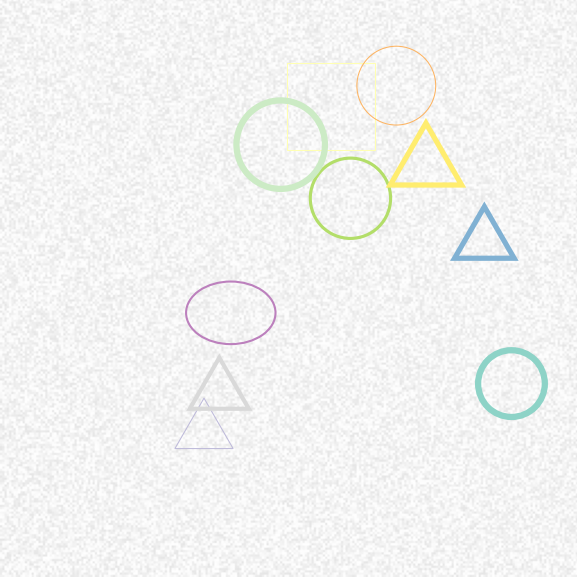[{"shape": "circle", "thickness": 3, "radius": 0.29, "center": [0.886, 0.335]}, {"shape": "square", "thickness": 0.5, "radius": 0.38, "center": [0.573, 0.815]}, {"shape": "triangle", "thickness": 0.5, "radius": 0.29, "center": [0.353, 0.252]}, {"shape": "triangle", "thickness": 2.5, "radius": 0.3, "center": [0.839, 0.582]}, {"shape": "circle", "thickness": 0.5, "radius": 0.34, "center": [0.686, 0.851]}, {"shape": "circle", "thickness": 1.5, "radius": 0.35, "center": [0.607, 0.656]}, {"shape": "triangle", "thickness": 2, "radius": 0.3, "center": [0.38, 0.321]}, {"shape": "oval", "thickness": 1, "radius": 0.39, "center": [0.4, 0.457]}, {"shape": "circle", "thickness": 3, "radius": 0.38, "center": [0.486, 0.749]}, {"shape": "triangle", "thickness": 2.5, "radius": 0.36, "center": [0.738, 0.714]}]